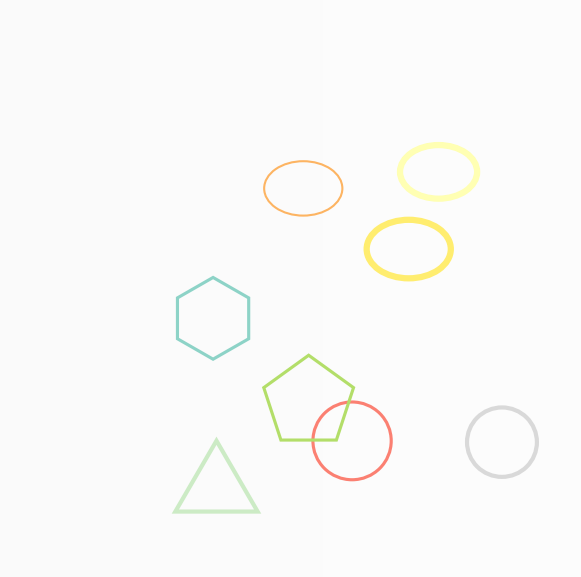[{"shape": "hexagon", "thickness": 1.5, "radius": 0.35, "center": [0.367, 0.448]}, {"shape": "oval", "thickness": 3, "radius": 0.33, "center": [0.755, 0.702]}, {"shape": "circle", "thickness": 1.5, "radius": 0.34, "center": [0.606, 0.236]}, {"shape": "oval", "thickness": 1, "radius": 0.34, "center": [0.522, 0.673]}, {"shape": "pentagon", "thickness": 1.5, "radius": 0.41, "center": [0.531, 0.303]}, {"shape": "circle", "thickness": 2, "radius": 0.3, "center": [0.864, 0.233]}, {"shape": "triangle", "thickness": 2, "radius": 0.41, "center": [0.372, 0.154]}, {"shape": "oval", "thickness": 3, "radius": 0.36, "center": [0.703, 0.568]}]